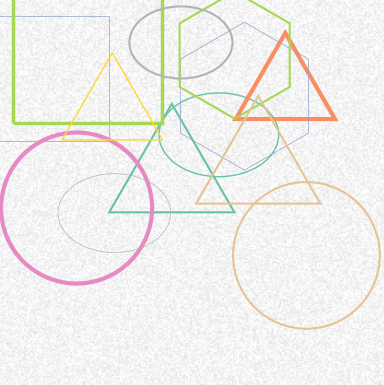[{"shape": "triangle", "thickness": 1.5, "radius": 0.94, "center": [0.446, 0.542]}, {"shape": "oval", "thickness": 1, "radius": 0.78, "center": [0.568, 0.65]}, {"shape": "triangle", "thickness": 3, "radius": 0.74, "center": [0.741, 0.765]}, {"shape": "square", "thickness": 0.5, "radius": 0.81, "center": [0.121, 0.796]}, {"shape": "hexagon", "thickness": 0.5, "radius": 0.96, "center": [0.635, 0.75]}, {"shape": "circle", "thickness": 3, "radius": 0.98, "center": [0.199, 0.46]}, {"shape": "hexagon", "thickness": 1.5, "radius": 0.83, "center": [0.61, 0.857]}, {"shape": "square", "thickness": 2.5, "radius": 0.97, "center": [0.228, 0.874]}, {"shape": "triangle", "thickness": 1, "radius": 0.75, "center": [0.292, 0.712]}, {"shape": "circle", "thickness": 1.5, "radius": 0.95, "center": [0.796, 0.337]}, {"shape": "triangle", "thickness": 1.5, "radius": 0.93, "center": [0.671, 0.564]}, {"shape": "oval", "thickness": 0.5, "radius": 0.73, "center": [0.297, 0.447]}, {"shape": "oval", "thickness": 1.5, "radius": 0.67, "center": [0.47, 0.89]}]